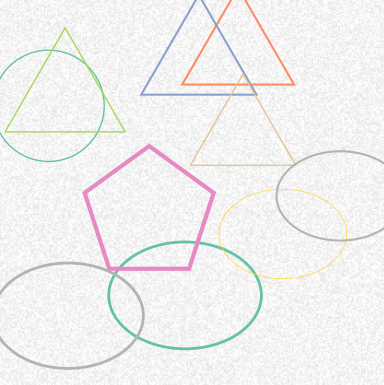[{"shape": "oval", "thickness": 2, "radius": 0.99, "center": [0.481, 0.233]}, {"shape": "circle", "thickness": 1, "radius": 0.72, "center": [0.126, 0.725]}, {"shape": "triangle", "thickness": 1.5, "radius": 0.84, "center": [0.619, 0.864]}, {"shape": "triangle", "thickness": 1.5, "radius": 0.86, "center": [0.516, 0.84]}, {"shape": "pentagon", "thickness": 3, "radius": 0.88, "center": [0.387, 0.444]}, {"shape": "triangle", "thickness": 1, "radius": 0.9, "center": [0.169, 0.748]}, {"shape": "oval", "thickness": 0.5, "radius": 0.83, "center": [0.734, 0.392]}, {"shape": "triangle", "thickness": 1, "radius": 0.79, "center": [0.631, 0.65]}, {"shape": "oval", "thickness": 1.5, "radius": 0.83, "center": [0.884, 0.491]}, {"shape": "oval", "thickness": 2, "radius": 0.98, "center": [0.177, 0.18]}]